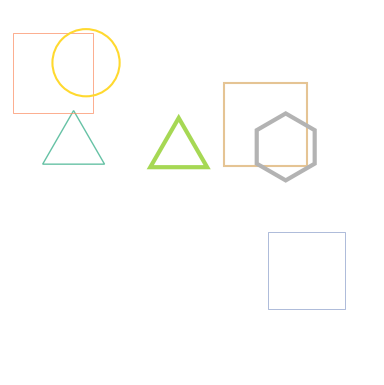[{"shape": "triangle", "thickness": 1, "radius": 0.46, "center": [0.191, 0.62]}, {"shape": "square", "thickness": 0.5, "radius": 0.52, "center": [0.137, 0.81]}, {"shape": "square", "thickness": 0.5, "radius": 0.5, "center": [0.797, 0.298]}, {"shape": "triangle", "thickness": 3, "radius": 0.43, "center": [0.464, 0.608]}, {"shape": "circle", "thickness": 1.5, "radius": 0.44, "center": [0.223, 0.837]}, {"shape": "square", "thickness": 1.5, "radius": 0.54, "center": [0.69, 0.677]}, {"shape": "hexagon", "thickness": 3, "radius": 0.43, "center": [0.742, 0.618]}]